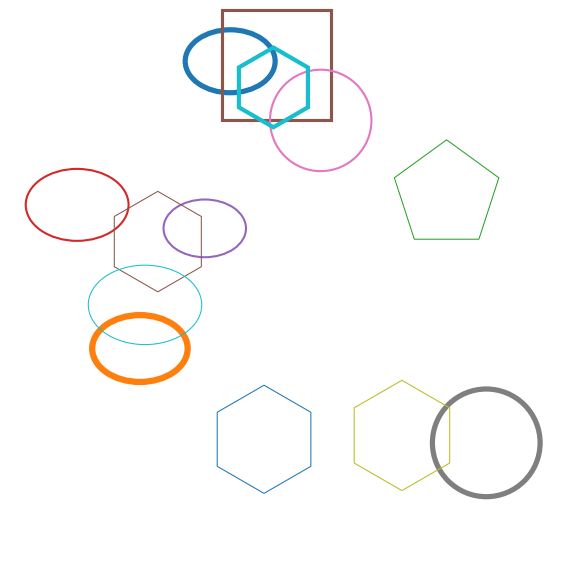[{"shape": "hexagon", "thickness": 0.5, "radius": 0.47, "center": [0.457, 0.238]}, {"shape": "oval", "thickness": 2.5, "radius": 0.39, "center": [0.399, 0.893]}, {"shape": "oval", "thickness": 3, "radius": 0.41, "center": [0.242, 0.396]}, {"shape": "pentagon", "thickness": 0.5, "radius": 0.48, "center": [0.773, 0.662]}, {"shape": "oval", "thickness": 1, "radius": 0.45, "center": [0.134, 0.644]}, {"shape": "oval", "thickness": 1, "radius": 0.36, "center": [0.355, 0.604]}, {"shape": "square", "thickness": 1.5, "radius": 0.47, "center": [0.478, 0.887]}, {"shape": "hexagon", "thickness": 0.5, "radius": 0.44, "center": [0.273, 0.581]}, {"shape": "circle", "thickness": 1, "radius": 0.44, "center": [0.555, 0.791]}, {"shape": "circle", "thickness": 2.5, "radius": 0.47, "center": [0.842, 0.232]}, {"shape": "hexagon", "thickness": 0.5, "radius": 0.48, "center": [0.696, 0.245]}, {"shape": "hexagon", "thickness": 2, "radius": 0.35, "center": [0.473, 0.848]}, {"shape": "oval", "thickness": 0.5, "radius": 0.49, "center": [0.251, 0.471]}]